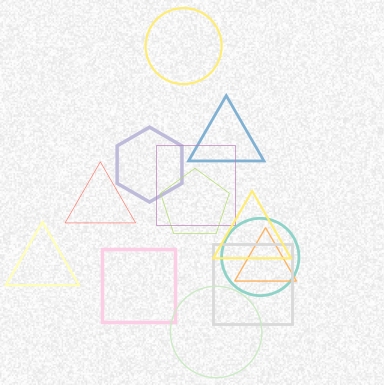[{"shape": "circle", "thickness": 2, "radius": 0.5, "center": [0.676, 0.333]}, {"shape": "triangle", "thickness": 1.5, "radius": 0.55, "center": [0.11, 0.314]}, {"shape": "hexagon", "thickness": 2.5, "radius": 0.49, "center": [0.388, 0.572]}, {"shape": "triangle", "thickness": 0.5, "radius": 0.53, "center": [0.261, 0.474]}, {"shape": "triangle", "thickness": 2, "radius": 0.57, "center": [0.588, 0.638]}, {"shape": "triangle", "thickness": 1, "radius": 0.46, "center": [0.69, 0.316]}, {"shape": "pentagon", "thickness": 0.5, "radius": 0.47, "center": [0.506, 0.469]}, {"shape": "square", "thickness": 2.5, "radius": 0.47, "center": [0.36, 0.259]}, {"shape": "square", "thickness": 2, "radius": 0.51, "center": [0.656, 0.262]}, {"shape": "square", "thickness": 0.5, "radius": 0.52, "center": [0.508, 0.52]}, {"shape": "circle", "thickness": 1, "radius": 0.59, "center": [0.561, 0.138]}, {"shape": "circle", "thickness": 1.5, "radius": 0.49, "center": [0.477, 0.88]}, {"shape": "triangle", "thickness": 1.5, "radius": 0.58, "center": [0.655, 0.388]}]